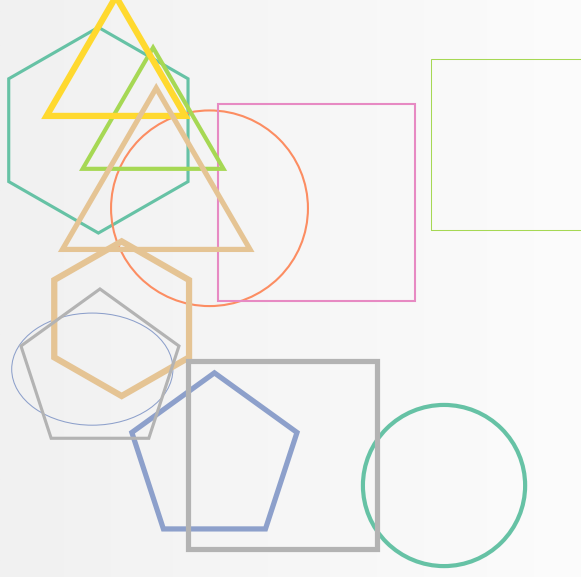[{"shape": "circle", "thickness": 2, "radius": 0.7, "center": [0.764, 0.158]}, {"shape": "hexagon", "thickness": 1.5, "radius": 0.89, "center": [0.169, 0.774]}, {"shape": "circle", "thickness": 1, "radius": 0.85, "center": [0.36, 0.639]}, {"shape": "pentagon", "thickness": 2.5, "radius": 0.75, "center": [0.369, 0.204]}, {"shape": "oval", "thickness": 0.5, "radius": 0.69, "center": [0.159, 0.36]}, {"shape": "square", "thickness": 1, "radius": 0.85, "center": [0.544, 0.649]}, {"shape": "square", "thickness": 0.5, "radius": 0.74, "center": [0.889, 0.749]}, {"shape": "triangle", "thickness": 2, "radius": 0.7, "center": [0.263, 0.777]}, {"shape": "triangle", "thickness": 3, "radius": 0.69, "center": [0.199, 0.867]}, {"shape": "triangle", "thickness": 2.5, "radius": 0.93, "center": [0.269, 0.66]}, {"shape": "hexagon", "thickness": 3, "radius": 0.67, "center": [0.209, 0.447]}, {"shape": "pentagon", "thickness": 1.5, "radius": 0.71, "center": [0.172, 0.356]}, {"shape": "square", "thickness": 2.5, "radius": 0.82, "center": [0.486, 0.211]}]